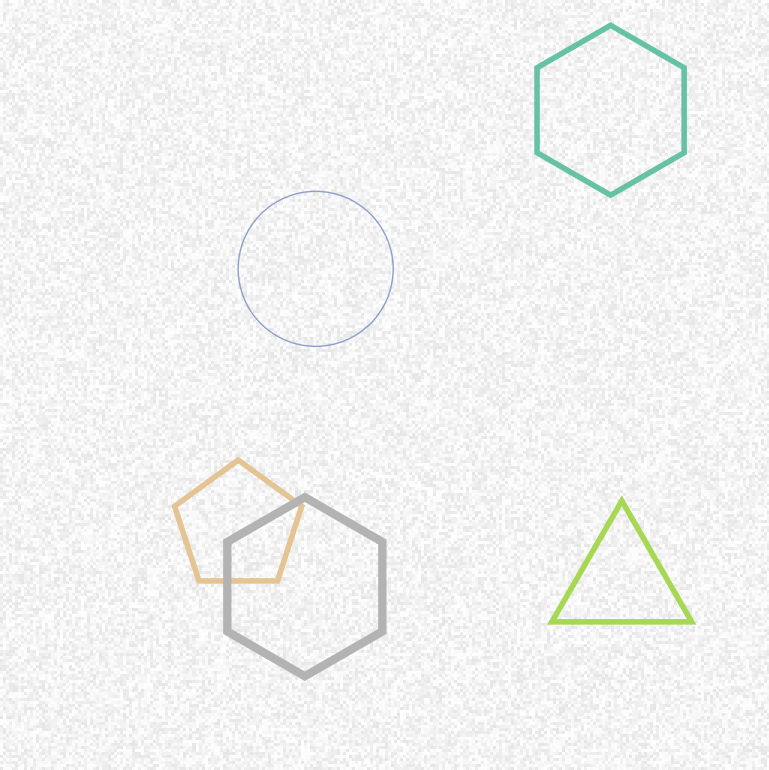[{"shape": "hexagon", "thickness": 2, "radius": 0.55, "center": [0.793, 0.857]}, {"shape": "circle", "thickness": 0.5, "radius": 0.5, "center": [0.41, 0.651]}, {"shape": "triangle", "thickness": 2, "radius": 0.52, "center": [0.808, 0.245]}, {"shape": "pentagon", "thickness": 2, "radius": 0.43, "center": [0.309, 0.316]}, {"shape": "hexagon", "thickness": 3, "radius": 0.58, "center": [0.396, 0.238]}]